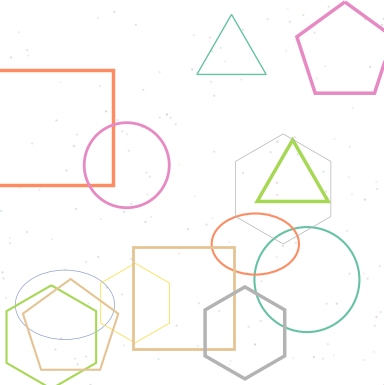[{"shape": "circle", "thickness": 1.5, "radius": 0.68, "center": [0.797, 0.274]}, {"shape": "triangle", "thickness": 1, "radius": 0.52, "center": [0.601, 0.859]}, {"shape": "oval", "thickness": 1.5, "radius": 0.57, "center": [0.663, 0.366]}, {"shape": "square", "thickness": 2.5, "radius": 0.75, "center": [0.145, 0.669]}, {"shape": "oval", "thickness": 0.5, "radius": 0.64, "center": [0.169, 0.208]}, {"shape": "circle", "thickness": 2, "radius": 0.55, "center": [0.329, 0.571]}, {"shape": "pentagon", "thickness": 2.5, "radius": 0.66, "center": [0.896, 0.864]}, {"shape": "hexagon", "thickness": 1.5, "radius": 0.67, "center": [0.133, 0.125]}, {"shape": "triangle", "thickness": 2.5, "radius": 0.53, "center": [0.76, 0.53]}, {"shape": "hexagon", "thickness": 0.5, "radius": 0.52, "center": [0.351, 0.213]}, {"shape": "pentagon", "thickness": 1.5, "radius": 0.65, "center": [0.183, 0.145]}, {"shape": "square", "thickness": 2, "radius": 0.66, "center": [0.477, 0.226]}, {"shape": "hexagon", "thickness": 2.5, "radius": 0.6, "center": [0.636, 0.135]}, {"shape": "hexagon", "thickness": 0.5, "radius": 0.71, "center": [0.736, 0.509]}]